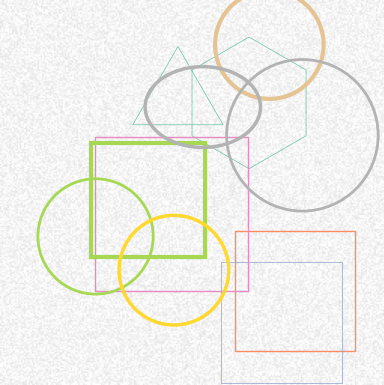[{"shape": "triangle", "thickness": 0.5, "radius": 0.68, "center": [0.462, 0.744]}, {"shape": "hexagon", "thickness": 0.5, "radius": 0.86, "center": [0.647, 0.733]}, {"shape": "square", "thickness": 1, "radius": 0.78, "center": [0.765, 0.243]}, {"shape": "square", "thickness": 0.5, "radius": 0.78, "center": [0.731, 0.163]}, {"shape": "square", "thickness": 1, "radius": 1.0, "center": [0.445, 0.444]}, {"shape": "circle", "thickness": 2, "radius": 0.75, "center": [0.248, 0.386]}, {"shape": "square", "thickness": 3, "radius": 0.74, "center": [0.385, 0.481]}, {"shape": "circle", "thickness": 2.5, "radius": 0.71, "center": [0.452, 0.298]}, {"shape": "circle", "thickness": 3, "radius": 0.7, "center": [0.7, 0.884]}, {"shape": "oval", "thickness": 2.5, "radius": 0.75, "center": [0.527, 0.722]}, {"shape": "circle", "thickness": 2, "radius": 0.98, "center": [0.785, 0.649]}]